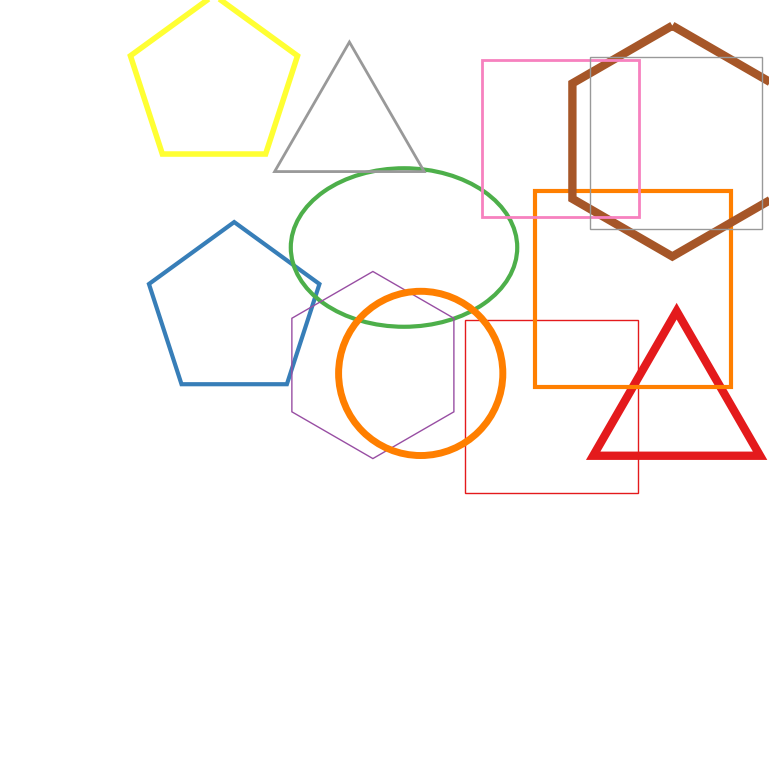[{"shape": "triangle", "thickness": 3, "radius": 0.63, "center": [0.879, 0.471]}, {"shape": "square", "thickness": 0.5, "radius": 0.56, "center": [0.717, 0.472]}, {"shape": "pentagon", "thickness": 1.5, "radius": 0.58, "center": [0.304, 0.595]}, {"shape": "oval", "thickness": 1.5, "radius": 0.74, "center": [0.525, 0.679]}, {"shape": "hexagon", "thickness": 0.5, "radius": 0.61, "center": [0.484, 0.526]}, {"shape": "circle", "thickness": 2.5, "radius": 0.53, "center": [0.546, 0.515]}, {"shape": "square", "thickness": 1.5, "radius": 0.63, "center": [0.822, 0.625]}, {"shape": "pentagon", "thickness": 2, "radius": 0.57, "center": [0.278, 0.892]}, {"shape": "hexagon", "thickness": 3, "radius": 0.75, "center": [0.873, 0.817]}, {"shape": "square", "thickness": 1, "radius": 0.51, "center": [0.728, 0.82]}, {"shape": "triangle", "thickness": 1, "radius": 0.56, "center": [0.454, 0.833]}, {"shape": "square", "thickness": 0.5, "radius": 0.56, "center": [0.877, 0.815]}]